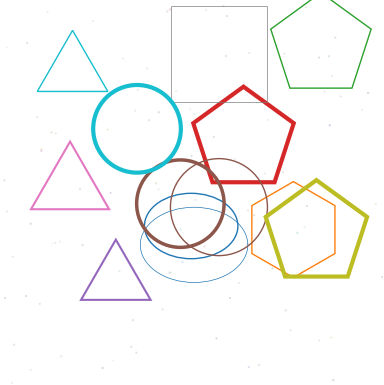[{"shape": "oval", "thickness": 0.5, "radius": 0.7, "center": [0.504, 0.364]}, {"shape": "oval", "thickness": 1, "radius": 0.61, "center": [0.497, 0.413]}, {"shape": "hexagon", "thickness": 1, "radius": 0.62, "center": [0.762, 0.404]}, {"shape": "pentagon", "thickness": 1, "radius": 0.69, "center": [0.834, 0.882]}, {"shape": "pentagon", "thickness": 3, "radius": 0.69, "center": [0.633, 0.638]}, {"shape": "triangle", "thickness": 1.5, "radius": 0.52, "center": [0.301, 0.273]}, {"shape": "circle", "thickness": 2.5, "radius": 0.57, "center": [0.468, 0.471]}, {"shape": "circle", "thickness": 1, "radius": 0.63, "center": [0.569, 0.462]}, {"shape": "triangle", "thickness": 1.5, "radius": 0.59, "center": [0.182, 0.515]}, {"shape": "square", "thickness": 0.5, "radius": 0.62, "center": [0.568, 0.86]}, {"shape": "pentagon", "thickness": 3, "radius": 0.69, "center": [0.822, 0.394]}, {"shape": "triangle", "thickness": 1, "radius": 0.53, "center": [0.188, 0.815]}, {"shape": "circle", "thickness": 3, "radius": 0.57, "center": [0.356, 0.665]}]